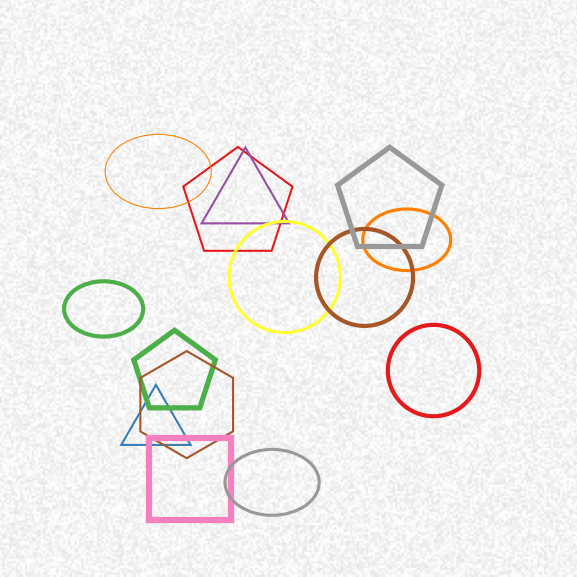[{"shape": "pentagon", "thickness": 1, "radius": 0.5, "center": [0.412, 0.645]}, {"shape": "circle", "thickness": 2, "radius": 0.4, "center": [0.751, 0.357]}, {"shape": "triangle", "thickness": 1, "radius": 0.35, "center": [0.27, 0.263]}, {"shape": "pentagon", "thickness": 2.5, "radius": 0.37, "center": [0.302, 0.353]}, {"shape": "oval", "thickness": 2, "radius": 0.34, "center": [0.179, 0.464]}, {"shape": "triangle", "thickness": 1, "radius": 0.44, "center": [0.425, 0.656]}, {"shape": "oval", "thickness": 0.5, "radius": 0.46, "center": [0.274, 0.702]}, {"shape": "oval", "thickness": 1.5, "radius": 0.38, "center": [0.704, 0.584]}, {"shape": "circle", "thickness": 1.5, "radius": 0.48, "center": [0.493, 0.519]}, {"shape": "hexagon", "thickness": 1, "radius": 0.46, "center": [0.323, 0.298]}, {"shape": "circle", "thickness": 2, "radius": 0.42, "center": [0.631, 0.519]}, {"shape": "square", "thickness": 3, "radius": 0.36, "center": [0.329, 0.169]}, {"shape": "oval", "thickness": 1.5, "radius": 0.41, "center": [0.471, 0.164]}, {"shape": "pentagon", "thickness": 2.5, "radius": 0.47, "center": [0.675, 0.649]}]